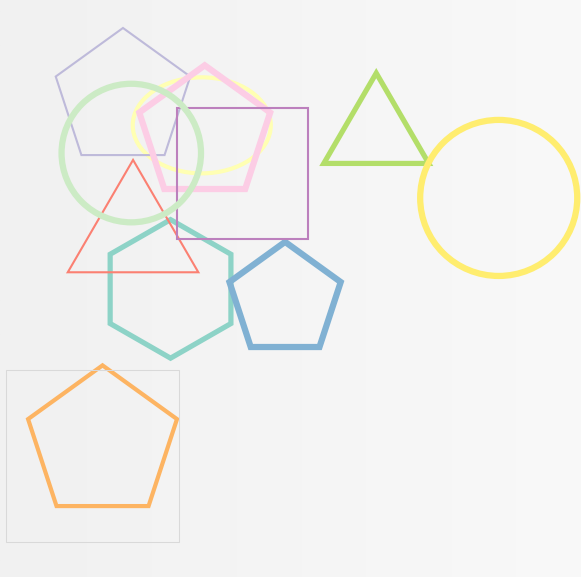[{"shape": "hexagon", "thickness": 2.5, "radius": 0.6, "center": [0.293, 0.499]}, {"shape": "oval", "thickness": 2, "radius": 0.59, "center": [0.347, 0.782]}, {"shape": "pentagon", "thickness": 1, "radius": 0.61, "center": [0.212, 0.829]}, {"shape": "triangle", "thickness": 1, "radius": 0.65, "center": [0.229, 0.593]}, {"shape": "pentagon", "thickness": 3, "radius": 0.5, "center": [0.49, 0.48]}, {"shape": "pentagon", "thickness": 2, "radius": 0.67, "center": [0.176, 0.232]}, {"shape": "triangle", "thickness": 2.5, "radius": 0.52, "center": [0.647, 0.768]}, {"shape": "pentagon", "thickness": 3, "radius": 0.59, "center": [0.352, 0.768]}, {"shape": "square", "thickness": 0.5, "radius": 0.74, "center": [0.159, 0.21]}, {"shape": "square", "thickness": 1, "radius": 0.57, "center": [0.417, 0.698]}, {"shape": "circle", "thickness": 3, "radius": 0.6, "center": [0.226, 0.734]}, {"shape": "circle", "thickness": 3, "radius": 0.68, "center": [0.858, 0.656]}]